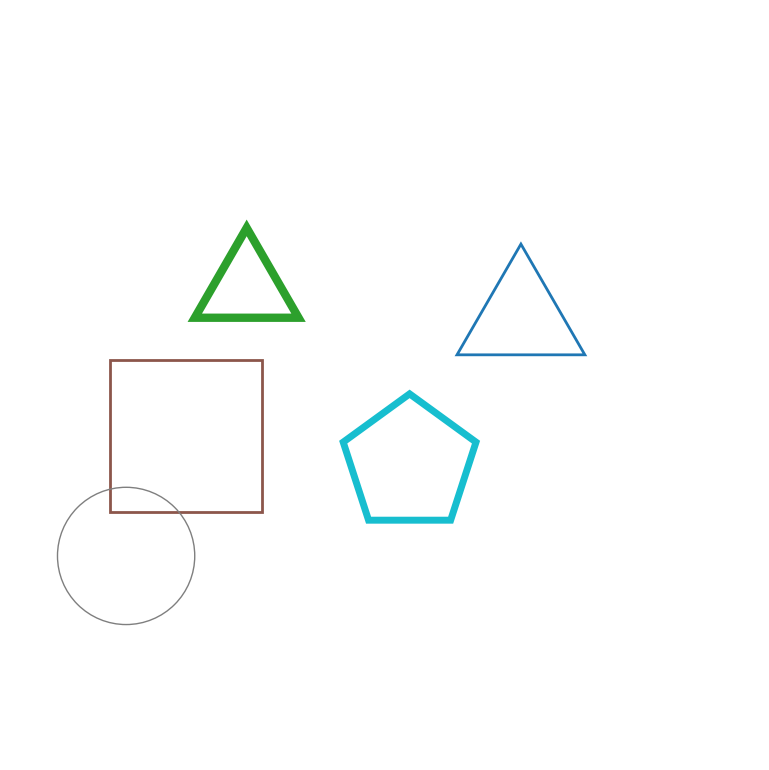[{"shape": "triangle", "thickness": 1, "radius": 0.48, "center": [0.677, 0.587]}, {"shape": "triangle", "thickness": 3, "radius": 0.39, "center": [0.32, 0.626]}, {"shape": "square", "thickness": 1, "radius": 0.49, "center": [0.242, 0.434]}, {"shape": "circle", "thickness": 0.5, "radius": 0.45, "center": [0.164, 0.278]}, {"shape": "pentagon", "thickness": 2.5, "radius": 0.45, "center": [0.532, 0.398]}]